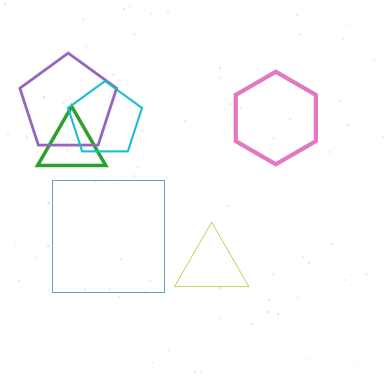[{"shape": "square", "thickness": 0.5, "radius": 0.73, "center": [0.28, 0.387]}, {"shape": "triangle", "thickness": 2.5, "radius": 0.51, "center": [0.186, 0.621]}, {"shape": "pentagon", "thickness": 2, "radius": 0.66, "center": [0.177, 0.73]}, {"shape": "hexagon", "thickness": 3, "radius": 0.6, "center": [0.716, 0.693]}, {"shape": "triangle", "thickness": 0.5, "radius": 0.56, "center": [0.55, 0.311]}, {"shape": "pentagon", "thickness": 1.5, "radius": 0.5, "center": [0.273, 0.688]}]